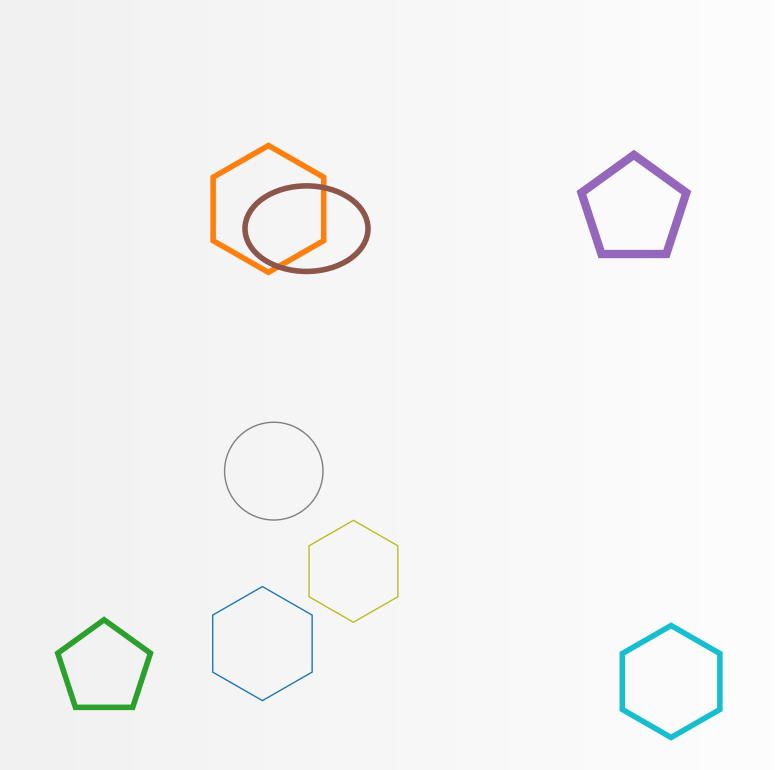[{"shape": "hexagon", "thickness": 0.5, "radius": 0.37, "center": [0.339, 0.164]}, {"shape": "hexagon", "thickness": 2, "radius": 0.41, "center": [0.346, 0.729]}, {"shape": "pentagon", "thickness": 2, "radius": 0.31, "center": [0.134, 0.132]}, {"shape": "pentagon", "thickness": 3, "radius": 0.36, "center": [0.818, 0.728]}, {"shape": "oval", "thickness": 2, "radius": 0.4, "center": [0.395, 0.703]}, {"shape": "circle", "thickness": 0.5, "radius": 0.32, "center": [0.353, 0.388]}, {"shape": "hexagon", "thickness": 0.5, "radius": 0.33, "center": [0.456, 0.258]}, {"shape": "hexagon", "thickness": 2, "radius": 0.36, "center": [0.866, 0.115]}]